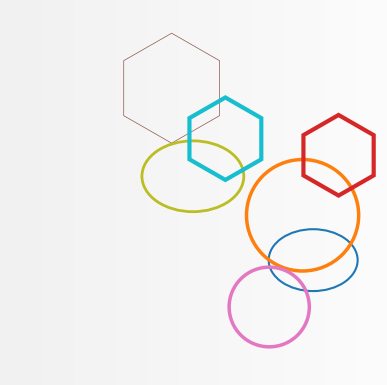[{"shape": "oval", "thickness": 1.5, "radius": 0.57, "center": [0.808, 0.324]}, {"shape": "circle", "thickness": 2.5, "radius": 0.72, "center": [0.781, 0.441]}, {"shape": "hexagon", "thickness": 3, "radius": 0.52, "center": [0.874, 0.597]}, {"shape": "hexagon", "thickness": 0.5, "radius": 0.71, "center": [0.443, 0.771]}, {"shape": "circle", "thickness": 2.5, "radius": 0.52, "center": [0.695, 0.203]}, {"shape": "oval", "thickness": 2, "radius": 0.66, "center": [0.498, 0.542]}, {"shape": "hexagon", "thickness": 3, "radius": 0.54, "center": [0.582, 0.64]}]